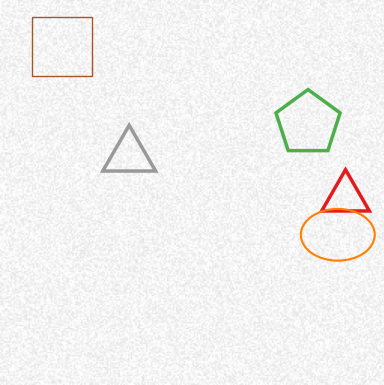[{"shape": "triangle", "thickness": 2.5, "radius": 0.36, "center": [0.897, 0.488]}, {"shape": "pentagon", "thickness": 2.5, "radius": 0.44, "center": [0.8, 0.68]}, {"shape": "oval", "thickness": 1.5, "radius": 0.48, "center": [0.877, 0.39]}, {"shape": "square", "thickness": 1, "radius": 0.38, "center": [0.161, 0.878]}, {"shape": "triangle", "thickness": 2.5, "radius": 0.4, "center": [0.336, 0.595]}]